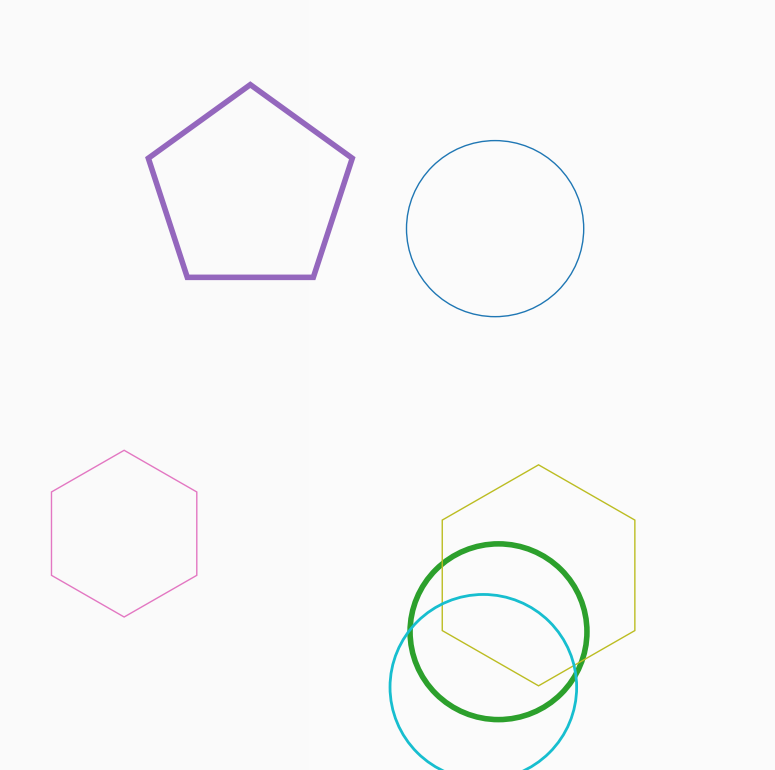[{"shape": "circle", "thickness": 0.5, "radius": 0.57, "center": [0.639, 0.703]}, {"shape": "circle", "thickness": 2, "radius": 0.57, "center": [0.643, 0.18]}, {"shape": "pentagon", "thickness": 2, "radius": 0.69, "center": [0.323, 0.752]}, {"shape": "hexagon", "thickness": 0.5, "radius": 0.54, "center": [0.16, 0.307]}, {"shape": "hexagon", "thickness": 0.5, "radius": 0.72, "center": [0.695, 0.253]}, {"shape": "circle", "thickness": 1, "radius": 0.6, "center": [0.624, 0.108]}]